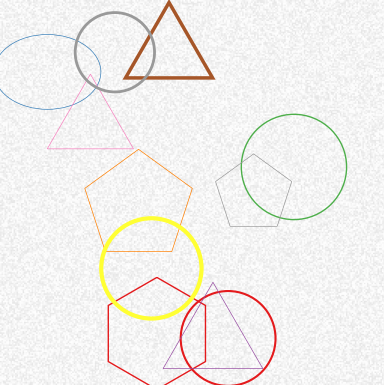[{"shape": "circle", "thickness": 1.5, "radius": 0.62, "center": [0.593, 0.121]}, {"shape": "hexagon", "thickness": 1, "radius": 0.73, "center": [0.407, 0.134]}, {"shape": "oval", "thickness": 0.5, "radius": 0.69, "center": [0.123, 0.813]}, {"shape": "circle", "thickness": 1, "radius": 0.68, "center": [0.764, 0.566]}, {"shape": "triangle", "thickness": 0.5, "radius": 0.75, "center": [0.553, 0.117]}, {"shape": "pentagon", "thickness": 0.5, "radius": 0.73, "center": [0.36, 0.465]}, {"shape": "circle", "thickness": 3, "radius": 0.65, "center": [0.393, 0.303]}, {"shape": "triangle", "thickness": 2.5, "radius": 0.65, "center": [0.439, 0.863]}, {"shape": "triangle", "thickness": 0.5, "radius": 0.65, "center": [0.235, 0.678]}, {"shape": "pentagon", "thickness": 0.5, "radius": 0.52, "center": [0.659, 0.496]}, {"shape": "circle", "thickness": 2, "radius": 0.52, "center": [0.298, 0.864]}]